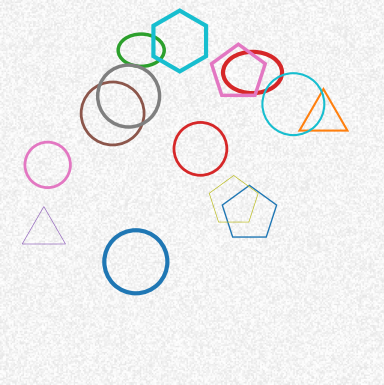[{"shape": "circle", "thickness": 3, "radius": 0.41, "center": [0.353, 0.32]}, {"shape": "pentagon", "thickness": 1, "radius": 0.37, "center": [0.648, 0.444]}, {"shape": "triangle", "thickness": 1.5, "radius": 0.36, "center": [0.84, 0.697]}, {"shape": "oval", "thickness": 2.5, "radius": 0.3, "center": [0.367, 0.87]}, {"shape": "oval", "thickness": 3, "radius": 0.38, "center": [0.656, 0.812]}, {"shape": "circle", "thickness": 2, "radius": 0.34, "center": [0.521, 0.613]}, {"shape": "triangle", "thickness": 0.5, "radius": 0.32, "center": [0.114, 0.399]}, {"shape": "circle", "thickness": 2, "radius": 0.41, "center": [0.293, 0.705]}, {"shape": "pentagon", "thickness": 2.5, "radius": 0.37, "center": [0.619, 0.812]}, {"shape": "circle", "thickness": 2, "radius": 0.3, "center": [0.124, 0.572]}, {"shape": "circle", "thickness": 2.5, "radius": 0.4, "center": [0.334, 0.751]}, {"shape": "pentagon", "thickness": 0.5, "radius": 0.33, "center": [0.607, 0.477]}, {"shape": "circle", "thickness": 1.5, "radius": 0.4, "center": [0.762, 0.729]}, {"shape": "hexagon", "thickness": 3, "radius": 0.39, "center": [0.467, 0.894]}]